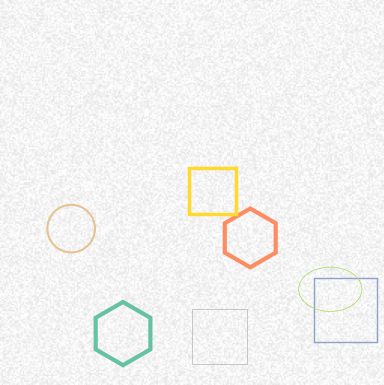[{"shape": "hexagon", "thickness": 3, "radius": 0.41, "center": [0.32, 0.134]}, {"shape": "hexagon", "thickness": 3, "radius": 0.38, "center": [0.65, 0.382]}, {"shape": "square", "thickness": 1, "radius": 0.41, "center": [0.897, 0.195]}, {"shape": "oval", "thickness": 0.5, "radius": 0.41, "center": [0.858, 0.249]}, {"shape": "square", "thickness": 2.5, "radius": 0.3, "center": [0.552, 0.503]}, {"shape": "circle", "thickness": 1.5, "radius": 0.31, "center": [0.185, 0.406]}, {"shape": "square", "thickness": 0.5, "radius": 0.36, "center": [0.57, 0.126]}]